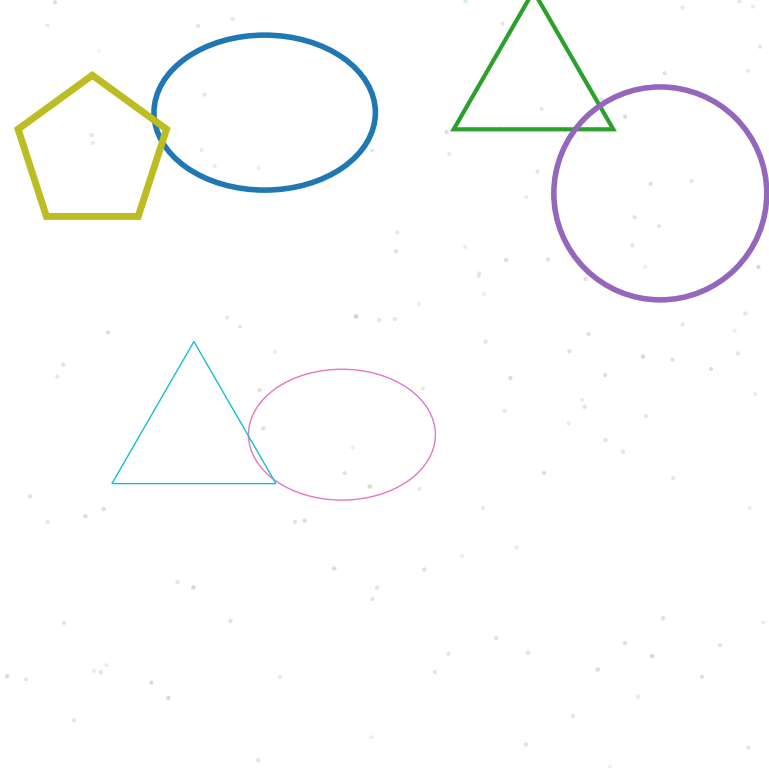[{"shape": "oval", "thickness": 2, "radius": 0.72, "center": [0.344, 0.854]}, {"shape": "triangle", "thickness": 1.5, "radius": 0.6, "center": [0.693, 0.892]}, {"shape": "circle", "thickness": 2, "radius": 0.69, "center": [0.858, 0.749]}, {"shape": "oval", "thickness": 0.5, "radius": 0.61, "center": [0.444, 0.435]}, {"shape": "pentagon", "thickness": 2.5, "radius": 0.51, "center": [0.12, 0.801]}, {"shape": "triangle", "thickness": 0.5, "radius": 0.61, "center": [0.252, 0.433]}]